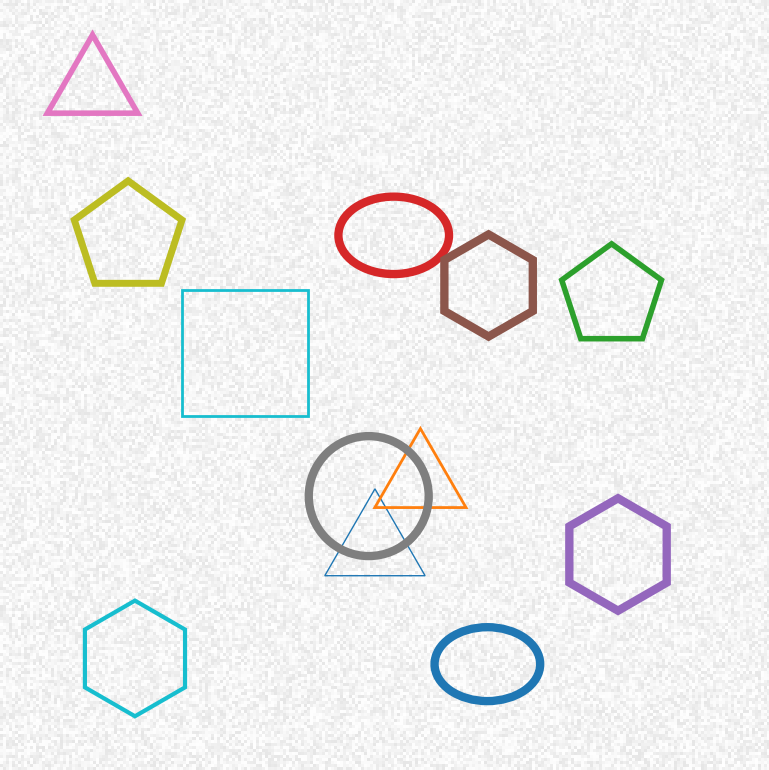[{"shape": "oval", "thickness": 3, "radius": 0.34, "center": [0.633, 0.137]}, {"shape": "triangle", "thickness": 0.5, "radius": 0.38, "center": [0.487, 0.29]}, {"shape": "triangle", "thickness": 1, "radius": 0.34, "center": [0.546, 0.375]}, {"shape": "pentagon", "thickness": 2, "radius": 0.34, "center": [0.794, 0.615]}, {"shape": "oval", "thickness": 3, "radius": 0.36, "center": [0.511, 0.694]}, {"shape": "hexagon", "thickness": 3, "radius": 0.37, "center": [0.803, 0.28]}, {"shape": "hexagon", "thickness": 3, "radius": 0.33, "center": [0.635, 0.629]}, {"shape": "triangle", "thickness": 2, "radius": 0.34, "center": [0.12, 0.887]}, {"shape": "circle", "thickness": 3, "radius": 0.39, "center": [0.479, 0.356]}, {"shape": "pentagon", "thickness": 2.5, "radius": 0.37, "center": [0.166, 0.692]}, {"shape": "hexagon", "thickness": 1.5, "radius": 0.38, "center": [0.175, 0.145]}, {"shape": "square", "thickness": 1, "radius": 0.41, "center": [0.318, 0.542]}]